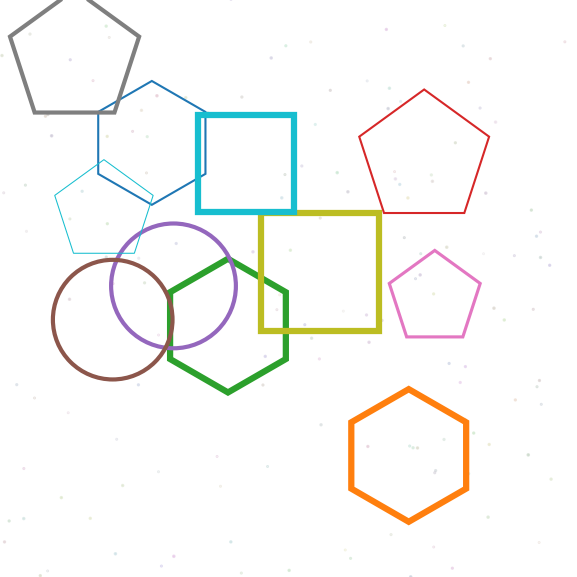[{"shape": "hexagon", "thickness": 1, "radius": 0.54, "center": [0.263, 0.752]}, {"shape": "hexagon", "thickness": 3, "radius": 0.57, "center": [0.708, 0.21]}, {"shape": "hexagon", "thickness": 3, "radius": 0.58, "center": [0.395, 0.435]}, {"shape": "pentagon", "thickness": 1, "radius": 0.59, "center": [0.734, 0.726]}, {"shape": "circle", "thickness": 2, "radius": 0.54, "center": [0.3, 0.504]}, {"shape": "circle", "thickness": 2, "radius": 0.52, "center": [0.195, 0.446]}, {"shape": "pentagon", "thickness": 1.5, "radius": 0.41, "center": [0.753, 0.483]}, {"shape": "pentagon", "thickness": 2, "radius": 0.59, "center": [0.129, 0.899]}, {"shape": "square", "thickness": 3, "radius": 0.51, "center": [0.554, 0.527]}, {"shape": "pentagon", "thickness": 0.5, "radius": 0.45, "center": [0.18, 0.633]}, {"shape": "square", "thickness": 3, "radius": 0.42, "center": [0.426, 0.716]}]